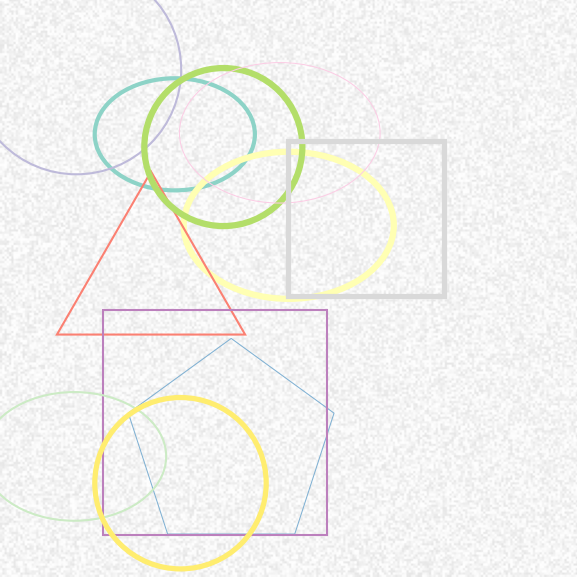[{"shape": "oval", "thickness": 2, "radius": 0.69, "center": [0.303, 0.767]}, {"shape": "oval", "thickness": 3, "radius": 0.91, "center": [0.5, 0.609]}, {"shape": "circle", "thickness": 1, "radius": 0.91, "center": [0.132, 0.879]}, {"shape": "triangle", "thickness": 1, "radius": 0.94, "center": [0.262, 0.514]}, {"shape": "pentagon", "thickness": 0.5, "radius": 0.94, "center": [0.4, 0.226]}, {"shape": "circle", "thickness": 3, "radius": 0.68, "center": [0.387, 0.744]}, {"shape": "oval", "thickness": 0.5, "radius": 0.87, "center": [0.484, 0.769]}, {"shape": "square", "thickness": 2.5, "radius": 0.67, "center": [0.634, 0.621]}, {"shape": "square", "thickness": 1, "radius": 0.97, "center": [0.372, 0.268]}, {"shape": "oval", "thickness": 1, "radius": 0.8, "center": [0.129, 0.209]}, {"shape": "circle", "thickness": 2.5, "radius": 0.74, "center": [0.313, 0.162]}]